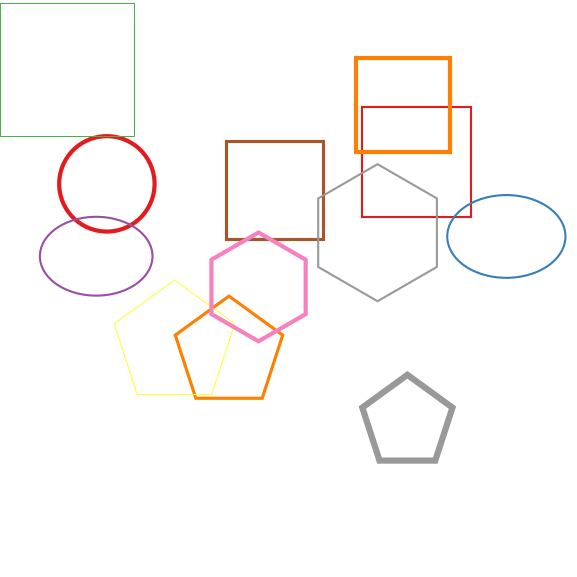[{"shape": "circle", "thickness": 2, "radius": 0.41, "center": [0.185, 0.681]}, {"shape": "square", "thickness": 1, "radius": 0.48, "center": [0.721, 0.719]}, {"shape": "oval", "thickness": 1, "radius": 0.51, "center": [0.877, 0.59]}, {"shape": "square", "thickness": 0.5, "radius": 0.58, "center": [0.116, 0.879]}, {"shape": "oval", "thickness": 1, "radius": 0.49, "center": [0.167, 0.555]}, {"shape": "pentagon", "thickness": 1.5, "radius": 0.49, "center": [0.397, 0.389]}, {"shape": "square", "thickness": 2, "radius": 0.41, "center": [0.697, 0.818]}, {"shape": "pentagon", "thickness": 0.5, "radius": 0.55, "center": [0.302, 0.405]}, {"shape": "square", "thickness": 1.5, "radius": 0.42, "center": [0.475, 0.67]}, {"shape": "hexagon", "thickness": 2, "radius": 0.47, "center": [0.448, 0.502]}, {"shape": "hexagon", "thickness": 1, "radius": 0.59, "center": [0.654, 0.596]}, {"shape": "pentagon", "thickness": 3, "radius": 0.41, "center": [0.705, 0.268]}]